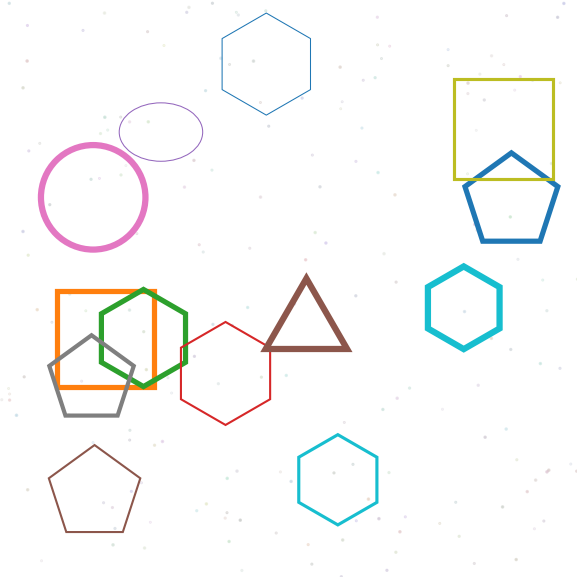[{"shape": "pentagon", "thickness": 2.5, "radius": 0.42, "center": [0.886, 0.65]}, {"shape": "hexagon", "thickness": 0.5, "radius": 0.44, "center": [0.461, 0.888]}, {"shape": "square", "thickness": 2.5, "radius": 0.42, "center": [0.183, 0.411]}, {"shape": "hexagon", "thickness": 2.5, "radius": 0.42, "center": [0.248, 0.414]}, {"shape": "hexagon", "thickness": 1, "radius": 0.45, "center": [0.391, 0.352]}, {"shape": "oval", "thickness": 0.5, "radius": 0.36, "center": [0.279, 0.77]}, {"shape": "pentagon", "thickness": 1, "radius": 0.42, "center": [0.164, 0.145]}, {"shape": "triangle", "thickness": 3, "radius": 0.41, "center": [0.531, 0.436]}, {"shape": "circle", "thickness": 3, "radius": 0.45, "center": [0.161, 0.657]}, {"shape": "pentagon", "thickness": 2, "radius": 0.38, "center": [0.158, 0.342]}, {"shape": "square", "thickness": 1.5, "radius": 0.43, "center": [0.872, 0.776]}, {"shape": "hexagon", "thickness": 1.5, "radius": 0.39, "center": [0.585, 0.168]}, {"shape": "hexagon", "thickness": 3, "radius": 0.36, "center": [0.803, 0.466]}]